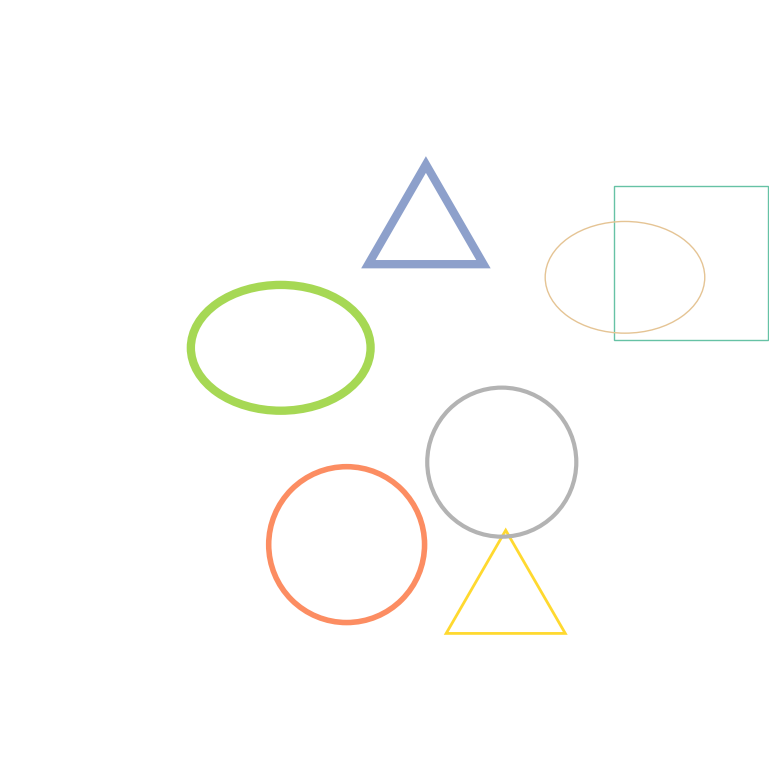[{"shape": "square", "thickness": 0.5, "radius": 0.5, "center": [0.898, 0.658]}, {"shape": "circle", "thickness": 2, "radius": 0.51, "center": [0.45, 0.293]}, {"shape": "triangle", "thickness": 3, "radius": 0.43, "center": [0.553, 0.7]}, {"shape": "oval", "thickness": 3, "radius": 0.58, "center": [0.365, 0.548]}, {"shape": "triangle", "thickness": 1, "radius": 0.45, "center": [0.657, 0.222]}, {"shape": "oval", "thickness": 0.5, "radius": 0.52, "center": [0.812, 0.64]}, {"shape": "circle", "thickness": 1.5, "radius": 0.48, "center": [0.652, 0.4]}]